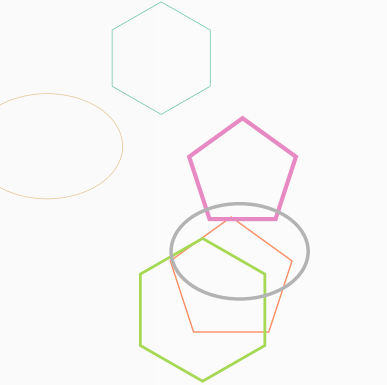[{"shape": "hexagon", "thickness": 0.5, "radius": 0.73, "center": [0.416, 0.849]}, {"shape": "pentagon", "thickness": 1, "radius": 0.83, "center": [0.597, 0.271]}, {"shape": "pentagon", "thickness": 3, "radius": 0.72, "center": [0.626, 0.548]}, {"shape": "hexagon", "thickness": 2, "radius": 0.93, "center": [0.523, 0.195]}, {"shape": "oval", "thickness": 0.5, "radius": 0.98, "center": [0.121, 0.62]}, {"shape": "oval", "thickness": 2.5, "radius": 0.88, "center": [0.618, 0.347]}]